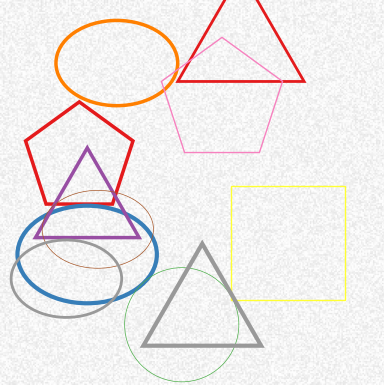[{"shape": "triangle", "thickness": 2, "radius": 0.95, "center": [0.626, 0.883]}, {"shape": "pentagon", "thickness": 2.5, "radius": 0.73, "center": [0.206, 0.589]}, {"shape": "oval", "thickness": 3, "radius": 0.91, "center": [0.226, 0.339]}, {"shape": "circle", "thickness": 0.5, "radius": 0.74, "center": [0.472, 0.157]}, {"shape": "triangle", "thickness": 2.5, "radius": 0.78, "center": [0.227, 0.461]}, {"shape": "oval", "thickness": 2.5, "radius": 0.79, "center": [0.303, 0.836]}, {"shape": "square", "thickness": 1, "radius": 0.74, "center": [0.748, 0.369]}, {"shape": "oval", "thickness": 0.5, "radius": 0.72, "center": [0.254, 0.404]}, {"shape": "pentagon", "thickness": 1, "radius": 0.83, "center": [0.577, 0.738]}, {"shape": "triangle", "thickness": 3, "radius": 0.88, "center": [0.525, 0.19]}, {"shape": "oval", "thickness": 2, "radius": 0.72, "center": [0.172, 0.276]}]